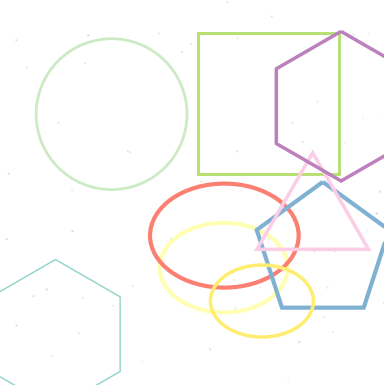[{"shape": "hexagon", "thickness": 1, "radius": 0.97, "center": [0.144, 0.132]}, {"shape": "oval", "thickness": 3, "radius": 0.83, "center": [0.581, 0.305]}, {"shape": "oval", "thickness": 3, "radius": 0.96, "center": [0.583, 0.388]}, {"shape": "pentagon", "thickness": 3, "radius": 0.9, "center": [0.839, 0.347]}, {"shape": "square", "thickness": 2, "radius": 0.92, "center": [0.697, 0.731]}, {"shape": "triangle", "thickness": 2.5, "radius": 0.84, "center": [0.812, 0.436]}, {"shape": "hexagon", "thickness": 2.5, "radius": 0.97, "center": [0.886, 0.724]}, {"shape": "circle", "thickness": 2, "radius": 0.98, "center": [0.29, 0.704]}, {"shape": "oval", "thickness": 2.5, "radius": 0.67, "center": [0.68, 0.218]}]